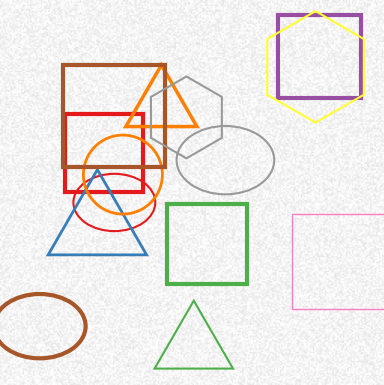[{"shape": "square", "thickness": 3, "radius": 0.5, "center": [0.27, 0.602]}, {"shape": "oval", "thickness": 1.5, "radius": 0.53, "center": [0.297, 0.474]}, {"shape": "triangle", "thickness": 2, "radius": 0.74, "center": [0.253, 0.412]}, {"shape": "triangle", "thickness": 1.5, "radius": 0.59, "center": [0.503, 0.101]}, {"shape": "square", "thickness": 3, "radius": 0.52, "center": [0.537, 0.366]}, {"shape": "square", "thickness": 3, "radius": 0.54, "center": [0.829, 0.854]}, {"shape": "triangle", "thickness": 2.5, "radius": 0.53, "center": [0.419, 0.725]}, {"shape": "circle", "thickness": 2, "radius": 0.51, "center": [0.319, 0.547]}, {"shape": "hexagon", "thickness": 1.5, "radius": 0.72, "center": [0.82, 0.826]}, {"shape": "oval", "thickness": 3, "radius": 0.6, "center": [0.103, 0.153]}, {"shape": "square", "thickness": 3, "radius": 0.66, "center": [0.295, 0.699]}, {"shape": "square", "thickness": 1, "radius": 0.62, "center": [0.881, 0.321]}, {"shape": "oval", "thickness": 1.5, "radius": 0.63, "center": [0.585, 0.584]}, {"shape": "hexagon", "thickness": 1.5, "radius": 0.53, "center": [0.484, 0.695]}]